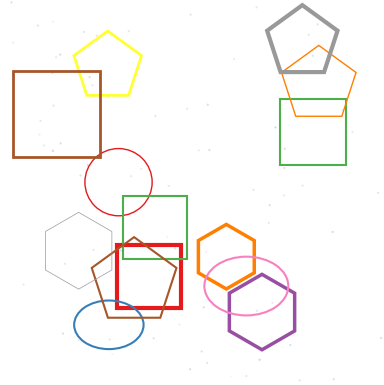[{"shape": "square", "thickness": 3, "radius": 0.41, "center": [0.387, 0.282]}, {"shape": "circle", "thickness": 1, "radius": 0.44, "center": [0.308, 0.527]}, {"shape": "oval", "thickness": 1.5, "radius": 0.45, "center": [0.283, 0.156]}, {"shape": "square", "thickness": 1.5, "radius": 0.41, "center": [0.402, 0.41]}, {"shape": "square", "thickness": 1.5, "radius": 0.43, "center": [0.812, 0.657]}, {"shape": "hexagon", "thickness": 2.5, "radius": 0.49, "center": [0.681, 0.189]}, {"shape": "pentagon", "thickness": 1, "radius": 0.51, "center": [0.828, 0.78]}, {"shape": "hexagon", "thickness": 2.5, "radius": 0.42, "center": [0.588, 0.333]}, {"shape": "pentagon", "thickness": 2, "radius": 0.46, "center": [0.28, 0.827]}, {"shape": "square", "thickness": 2, "radius": 0.56, "center": [0.147, 0.704]}, {"shape": "pentagon", "thickness": 1.5, "radius": 0.58, "center": [0.348, 0.268]}, {"shape": "oval", "thickness": 1.5, "radius": 0.54, "center": [0.64, 0.257]}, {"shape": "hexagon", "thickness": 0.5, "radius": 0.5, "center": [0.204, 0.349]}, {"shape": "pentagon", "thickness": 3, "radius": 0.48, "center": [0.785, 0.891]}]